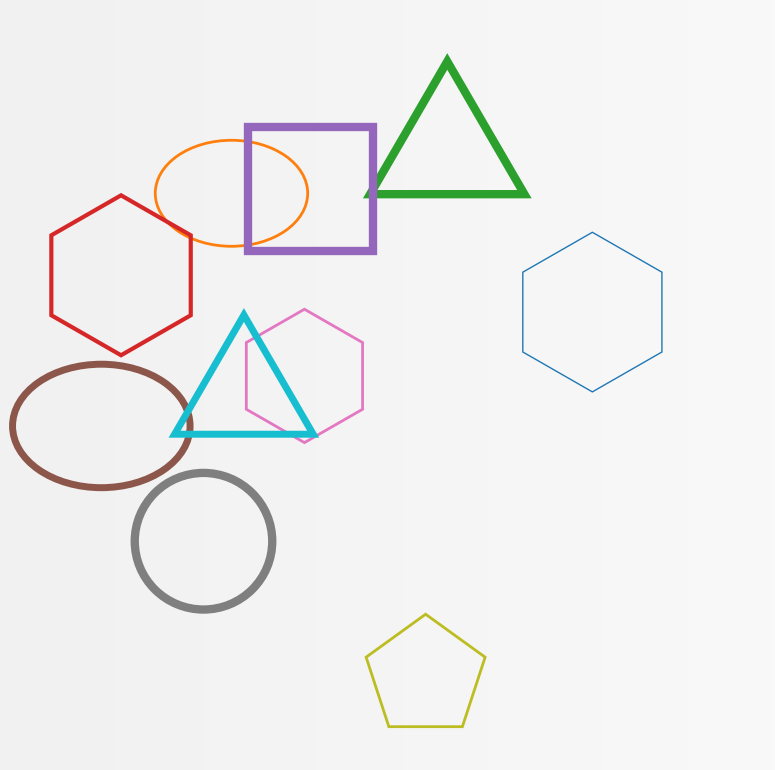[{"shape": "hexagon", "thickness": 0.5, "radius": 0.52, "center": [0.764, 0.595]}, {"shape": "oval", "thickness": 1, "radius": 0.49, "center": [0.299, 0.749]}, {"shape": "triangle", "thickness": 3, "radius": 0.57, "center": [0.577, 0.805]}, {"shape": "hexagon", "thickness": 1.5, "radius": 0.52, "center": [0.156, 0.642]}, {"shape": "square", "thickness": 3, "radius": 0.4, "center": [0.4, 0.754]}, {"shape": "oval", "thickness": 2.5, "radius": 0.57, "center": [0.131, 0.447]}, {"shape": "hexagon", "thickness": 1, "radius": 0.43, "center": [0.393, 0.512]}, {"shape": "circle", "thickness": 3, "radius": 0.44, "center": [0.263, 0.297]}, {"shape": "pentagon", "thickness": 1, "radius": 0.4, "center": [0.549, 0.122]}, {"shape": "triangle", "thickness": 2.5, "radius": 0.52, "center": [0.315, 0.488]}]